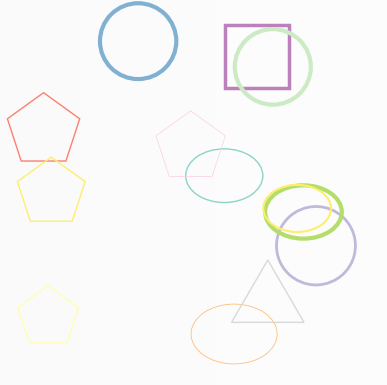[{"shape": "oval", "thickness": 1, "radius": 0.5, "center": [0.579, 0.544]}, {"shape": "pentagon", "thickness": 1, "radius": 0.41, "center": [0.124, 0.176]}, {"shape": "circle", "thickness": 2, "radius": 0.51, "center": [0.815, 0.362]}, {"shape": "pentagon", "thickness": 1, "radius": 0.49, "center": [0.112, 0.661]}, {"shape": "circle", "thickness": 3, "radius": 0.49, "center": [0.356, 0.893]}, {"shape": "oval", "thickness": 0.5, "radius": 0.56, "center": [0.604, 0.132]}, {"shape": "oval", "thickness": 3, "radius": 0.49, "center": [0.783, 0.449]}, {"shape": "pentagon", "thickness": 0.5, "radius": 0.47, "center": [0.492, 0.618]}, {"shape": "triangle", "thickness": 1, "radius": 0.54, "center": [0.691, 0.217]}, {"shape": "square", "thickness": 2.5, "radius": 0.41, "center": [0.663, 0.853]}, {"shape": "circle", "thickness": 3, "radius": 0.49, "center": [0.704, 0.826]}, {"shape": "oval", "thickness": 1.5, "radius": 0.44, "center": [0.767, 0.459]}, {"shape": "pentagon", "thickness": 1, "radius": 0.46, "center": [0.132, 0.5]}]